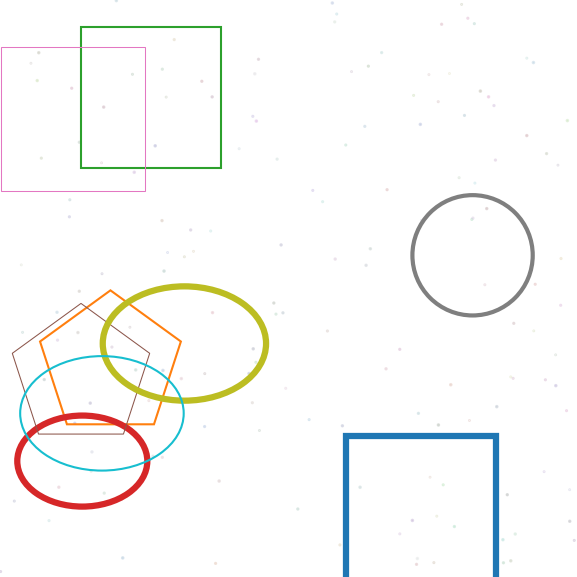[{"shape": "square", "thickness": 3, "radius": 0.65, "center": [0.729, 0.114]}, {"shape": "pentagon", "thickness": 1, "radius": 0.64, "center": [0.191, 0.368]}, {"shape": "square", "thickness": 1, "radius": 0.61, "center": [0.262, 0.83]}, {"shape": "oval", "thickness": 3, "radius": 0.56, "center": [0.143, 0.201]}, {"shape": "pentagon", "thickness": 0.5, "radius": 0.63, "center": [0.14, 0.349]}, {"shape": "square", "thickness": 0.5, "radius": 0.62, "center": [0.127, 0.793]}, {"shape": "circle", "thickness": 2, "radius": 0.52, "center": [0.818, 0.557]}, {"shape": "oval", "thickness": 3, "radius": 0.71, "center": [0.319, 0.404]}, {"shape": "oval", "thickness": 1, "radius": 0.71, "center": [0.177, 0.283]}]